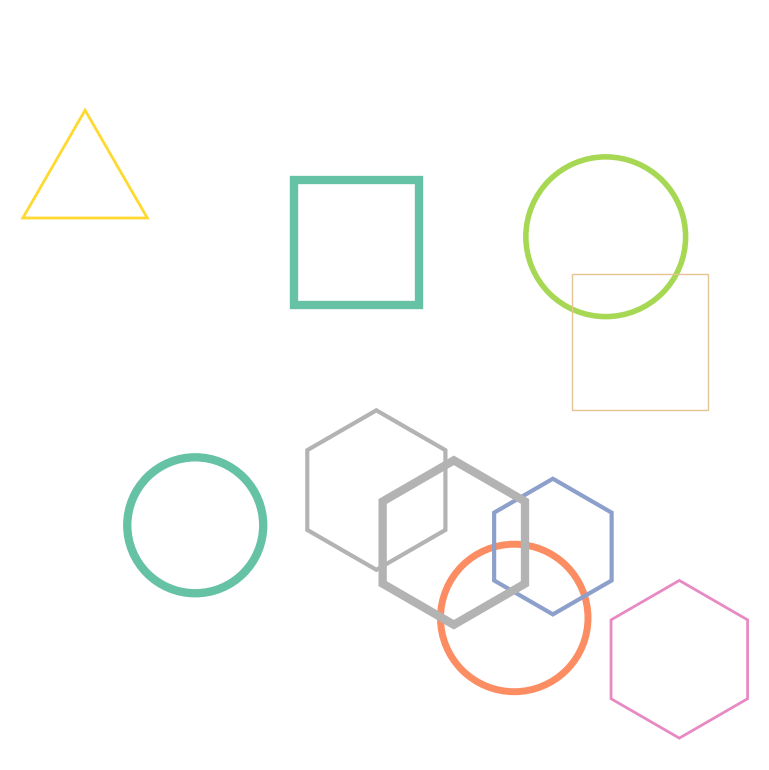[{"shape": "square", "thickness": 3, "radius": 0.41, "center": [0.463, 0.685]}, {"shape": "circle", "thickness": 3, "radius": 0.44, "center": [0.254, 0.318]}, {"shape": "circle", "thickness": 2.5, "radius": 0.48, "center": [0.668, 0.197]}, {"shape": "hexagon", "thickness": 1.5, "radius": 0.44, "center": [0.718, 0.29]}, {"shape": "hexagon", "thickness": 1, "radius": 0.51, "center": [0.882, 0.144]}, {"shape": "circle", "thickness": 2, "radius": 0.52, "center": [0.787, 0.693]}, {"shape": "triangle", "thickness": 1, "radius": 0.47, "center": [0.11, 0.764]}, {"shape": "square", "thickness": 0.5, "radius": 0.44, "center": [0.831, 0.556]}, {"shape": "hexagon", "thickness": 1.5, "radius": 0.52, "center": [0.489, 0.364]}, {"shape": "hexagon", "thickness": 3, "radius": 0.53, "center": [0.589, 0.295]}]